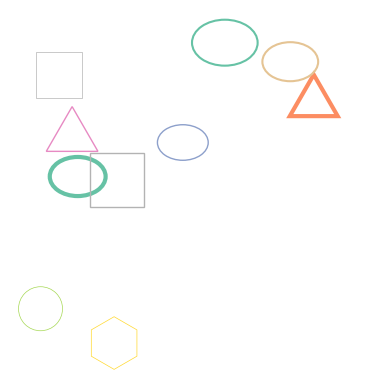[{"shape": "oval", "thickness": 3, "radius": 0.36, "center": [0.202, 0.542]}, {"shape": "oval", "thickness": 1.5, "radius": 0.43, "center": [0.584, 0.889]}, {"shape": "triangle", "thickness": 3, "radius": 0.36, "center": [0.815, 0.734]}, {"shape": "oval", "thickness": 1, "radius": 0.33, "center": [0.475, 0.63]}, {"shape": "triangle", "thickness": 1, "radius": 0.39, "center": [0.187, 0.646]}, {"shape": "circle", "thickness": 0.5, "radius": 0.29, "center": [0.105, 0.198]}, {"shape": "hexagon", "thickness": 0.5, "radius": 0.34, "center": [0.296, 0.109]}, {"shape": "oval", "thickness": 1.5, "radius": 0.36, "center": [0.754, 0.84]}, {"shape": "square", "thickness": 1, "radius": 0.35, "center": [0.304, 0.533]}, {"shape": "square", "thickness": 0.5, "radius": 0.3, "center": [0.153, 0.805]}]